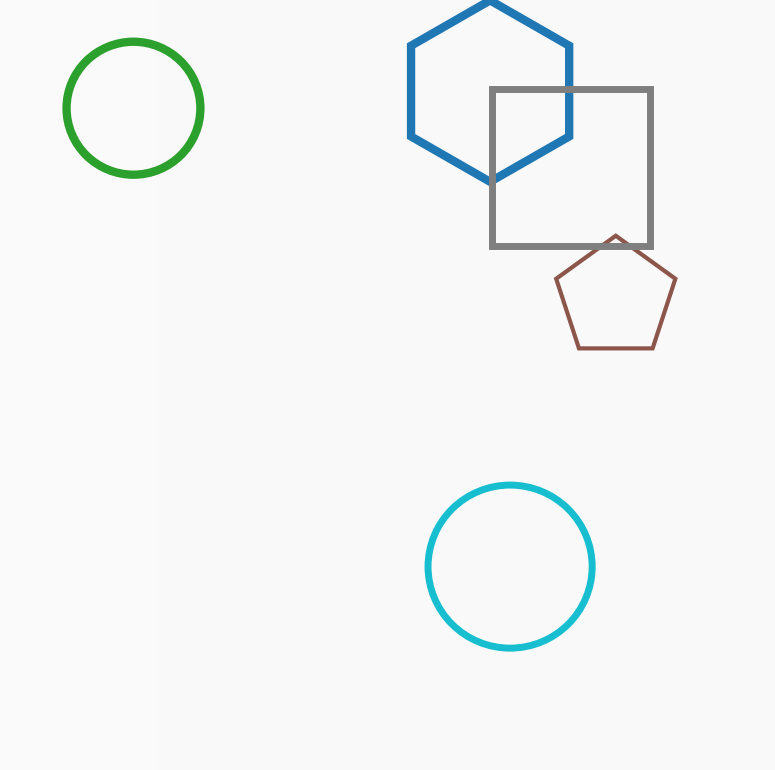[{"shape": "hexagon", "thickness": 3, "radius": 0.59, "center": [0.632, 0.882]}, {"shape": "circle", "thickness": 3, "radius": 0.43, "center": [0.172, 0.859]}, {"shape": "pentagon", "thickness": 1.5, "radius": 0.4, "center": [0.795, 0.613]}, {"shape": "square", "thickness": 2.5, "radius": 0.51, "center": [0.736, 0.783]}, {"shape": "circle", "thickness": 2.5, "radius": 0.53, "center": [0.658, 0.264]}]